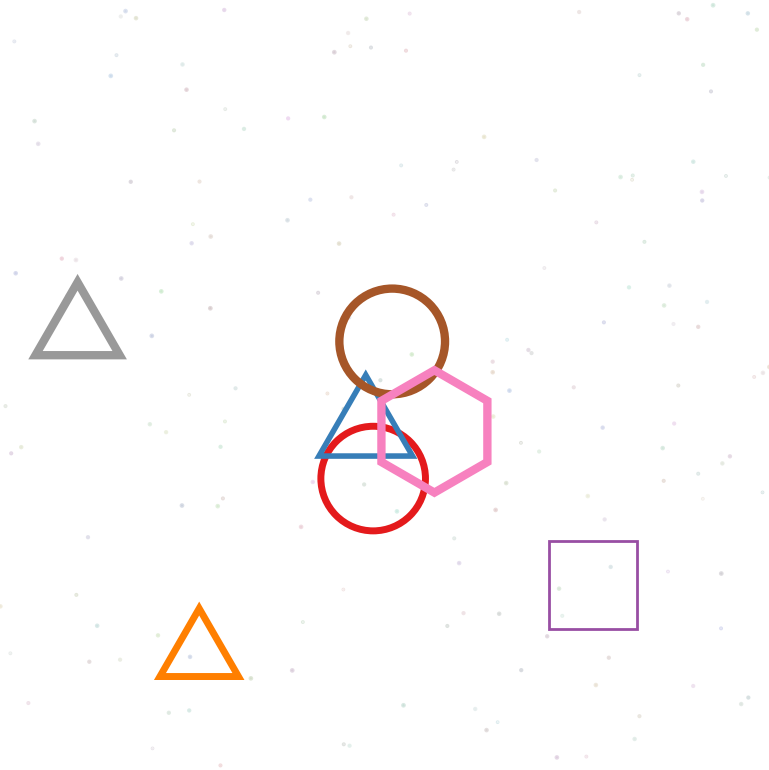[{"shape": "circle", "thickness": 2.5, "radius": 0.34, "center": [0.485, 0.378]}, {"shape": "triangle", "thickness": 2, "radius": 0.35, "center": [0.475, 0.443]}, {"shape": "square", "thickness": 1, "radius": 0.29, "center": [0.77, 0.24]}, {"shape": "triangle", "thickness": 2.5, "radius": 0.29, "center": [0.259, 0.151]}, {"shape": "circle", "thickness": 3, "radius": 0.34, "center": [0.509, 0.557]}, {"shape": "hexagon", "thickness": 3, "radius": 0.4, "center": [0.564, 0.44]}, {"shape": "triangle", "thickness": 3, "radius": 0.32, "center": [0.101, 0.57]}]